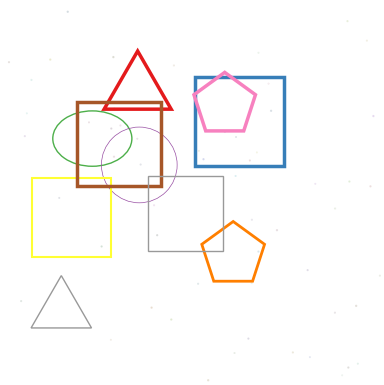[{"shape": "triangle", "thickness": 2.5, "radius": 0.5, "center": [0.358, 0.767]}, {"shape": "square", "thickness": 2.5, "radius": 0.58, "center": [0.623, 0.684]}, {"shape": "oval", "thickness": 1, "radius": 0.51, "center": [0.24, 0.64]}, {"shape": "circle", "thickness": 0.5, "radius": 0.49, "center": [0.362, 0.572]}, {"shape": "pentagon", "thickness": 2, "radius": 0.43, "center": [0.606, 0.339]}, {"shape": "square", "thickness": 1.5, "radius": 0.51, "center": [0.185, 0.436]}, {"shape": "square", "thickness": 2.5, "radius": 0.55, "center": [0.31, 0.625]}, {"shape": "pentagon", "thickness": 2.5, "radius": 0.42, "center": [0.584, 0.728]}, {"shape": "square", "thickness": 1, "radius": 0.48, "center": [0.482, 0.446]}, {"shape": "triangle", "thickness": 1, "radius": 0.45, "center": [0.159, 0.193]}]